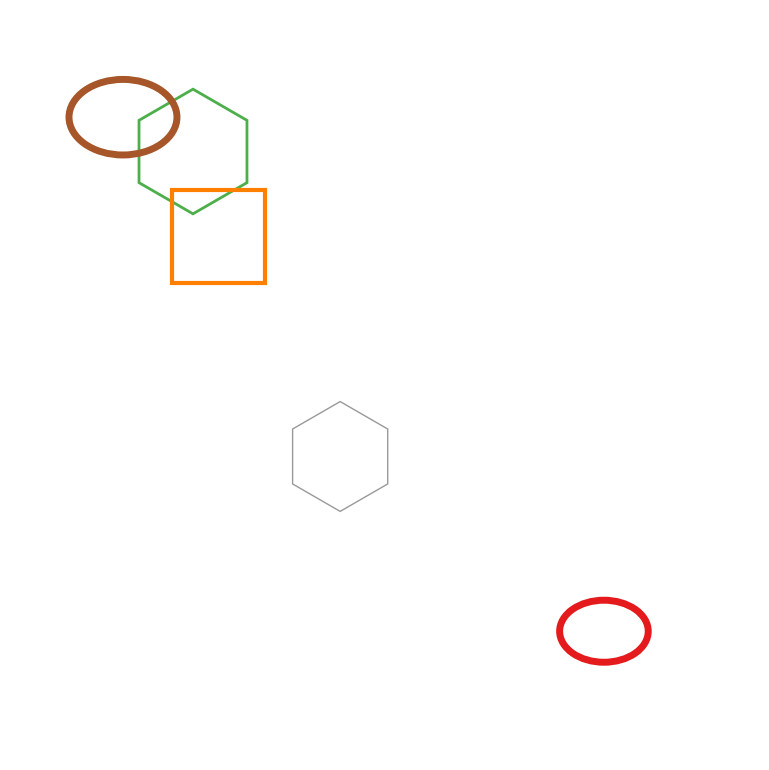[{"shape": "oval", "thickness": 2.5, "radius": 0.29, "center": [0.784, 0.18]}, {"shape": "hexagon", "thickness": 1, "radius": 0.4, "center": [0.251, 0.803]}, {"shape": "square", "thickness": 1.5, "radius": 0.3, "center": [0.284, 0.693]}, {"shape": "oval", "thickness": 2.5, "radius": 0.35, "center": [0.16, 0.848]}, {"shape": "hexagon", "thickness": 0.5, "radius": 0.36, "center": [0.442, 0.407]}]